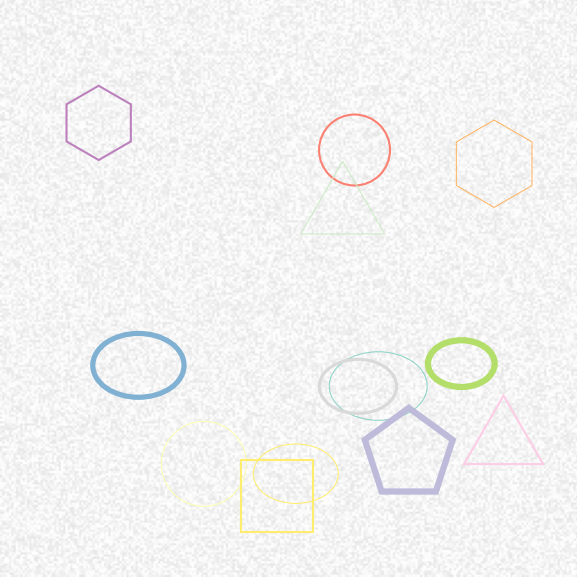[{"shape": "oval", "thickness": 0.5, "radius": 0.42, "center": [0.655, 0.331]}, {"shape": "circle", "thickness": 0.5, "radius": 0.37, "center": [0.353, 0.196]}, {"shape": "pentagon", "thickness": 3, "radius": 0.4, "center": [0.708, 0.213]}, {"shape": "circle", "thickness": 1, "radius": 0.31, "center": [0.614, 0.739]}, {"shape": "oval", "thickness": 2.5, "radius": 0.4, "center": [0.24, 0.366]}, {"shape": "hexagon", "thickness": 0.5, "radius": 0.38, "center": [0.856, 0.716]}, {"shape": "oval", "thickness": 3, "radius": 0.29, "center": [0.799, 0.369]}, {"shape": "triangle", "thickness": 1, "radius": 0.4, "center": [0.872, 0.235]}, {"shape": "oval", "thickness": 1.5, "radius": 0.33, "center": [0.62, 0.33]}, {"shape": "hexagon", "thickness": 1, "radius": 0.32, "center": [0.171, 0.786]}, {"shape": "triangle", "thickness": 0.5, "radius": 0.42, "center": [0.593, 0.636]}, {"shape": "square", "thickness": 1, "radius": 0.31, "center": [0.48, 0.141]}, {"shape": "oval", "thickness": 0.5, "radius": 0.37, "center": [0.512, 0.179]}]